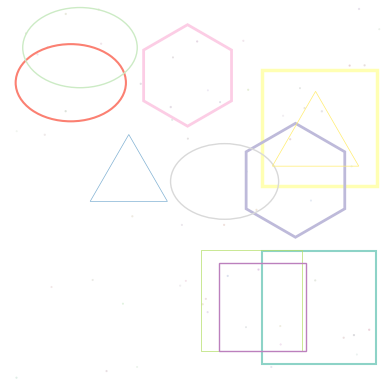[{"shape": "square", "thickness": 1.5, "radius": 0.74, "center": [0.829, 0.202]}, {"shape": "square", "thickness": 2.5, "radius": 0.75, "center": [0.83, 0.667]}, {"shape": "hexagon", "thickness": 2, "radius": 0.74, "center": [0.767, 0.532]}, {"shape": "oval", "thickness": 1.5, "radius": 0.72, "center": [0.184, 0.785]}, {"shape": "triangle", "thickness": 0.5, "radius": 0.58, "center": [0.334, 0.535]}, {"shape": "square", "thickness": 0.5, "radius": 0.66, "center": [0.653, 0.22]}, {"shape": "hexagon", "thickness": 2, "radius": 0.66, "center": [0.487, 0.804]}, {"shape": "oval", "thickness": 1, "radius": 0.7, "center": [0.583, 0.529]}, {"shape": "square", "thickness": 1, "radius": 0.57, "center": [0.682, 0.202]}, {"shape": "oval", "thickness": 1, "radius": 0.74, "center": [0.208, 0.876]}, {"shape": "triangle", "thickness": 0.5, "radius": 0.65, "center": [0.82, 0.633]}]